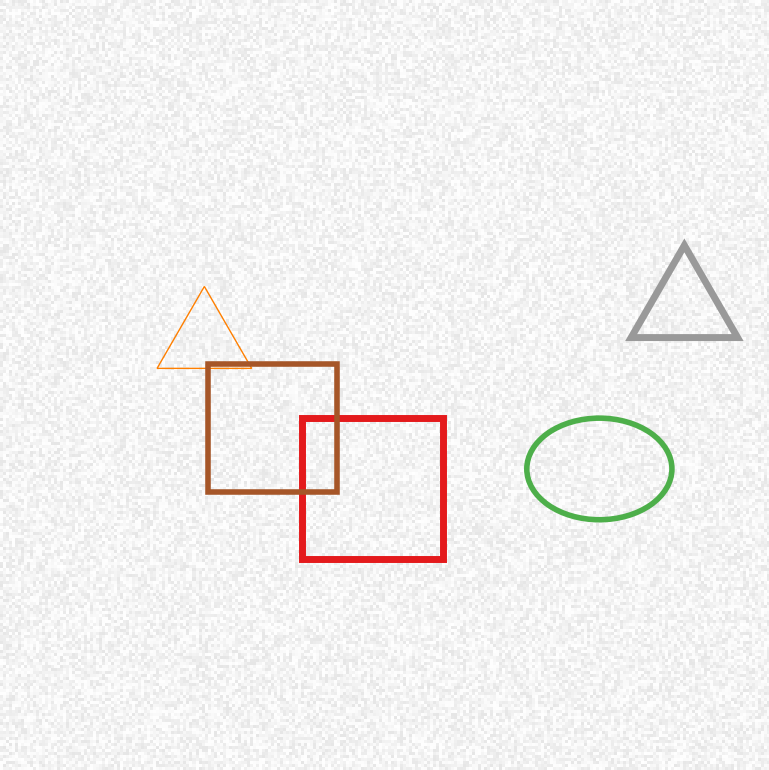[{"shape": "square", "thickness": 2.5, "radius": 0.46, "center": [0.484, 0.365]}, {"shape": "oval", "thickness": 2, "radius": 0.47, "center": [0.778, 0.391]}, {"shape": "triangle", "thickness": 0.5, "radius": 0.35, "center": [0.265, 0.557]}, {"shape": "square", "thickness": 2, "radius": 0.42, "center": [0.354, 0.444]}, {"shape": "triangle", "thickness": 2.5, "radius": 0.4, "center": [0.889, 0.602]}]